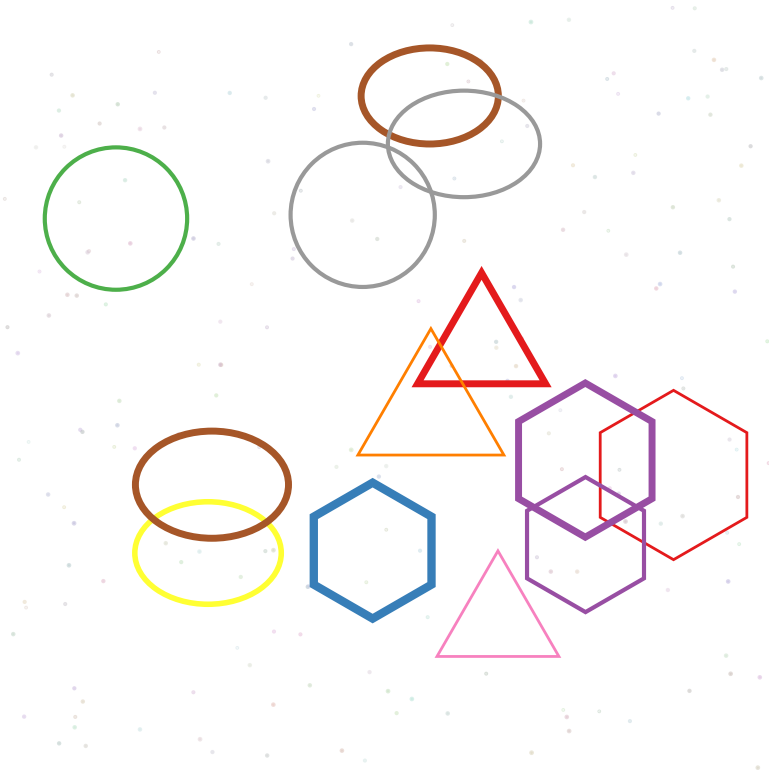[{"shape": "hexagon", "thickness": 1, "radius": 0.55, "center": [0.875, 0.383]}, {"shape": "triangle", "thickness": 2.5, "radius": 0.48, "center": [0.625, 0.55]}, {"shape": "hexagon", "thickness": 3, "radius": 0.44, "center": [0.484, 0.285]}, {"shape": "circle", "thickness": 1.5, "radius": 0.46, "center": [0.151, 0.716]}, {"shape": "hexagon", "thickness": 2.5, "radius": 0.5, "center": [0.76, 0.402]}, {"shape": "hexagon", "thickness": 1.5, "radius": 0.44, "center": [0.76, 0.293]}, {"shape": "triangle", "thickness": 1, "radius": 0.55, "center": [0.56, 0.464]}, {"shape": "oval", "thickness": 2, "radius": 0.48, "center": [0.27, 0.282]}, {"shape": "oval", "thickness": 2.5, "radius": 0.45, "center": [0.558, 0.875]}, {"shape": "oval", "thickness": 2.5, "radius": 0.5, "center": [0.275, 0.371]}, {"shape": "triangle", "thickness": 1, "radius": 0.46, "center": [0.647, 0.193]}, {"shape": "circle", "thickness": 1.5, "radius": 0.47, "center": [0.471, 0.721]}, {"shape": "oval", "thickness": 1.5, "radius": 0.49, "center": [0.603, 0.813]}]